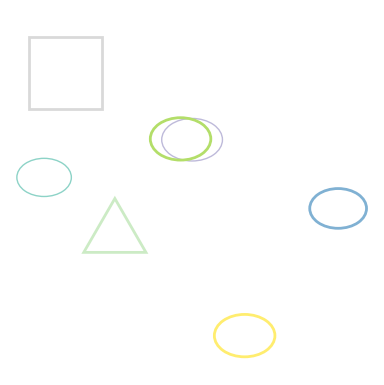[{"shape": "oval", "thickness": 1, "radius": 0.35, "center": [0.115, 0.539]}, {"shape": "oval", "thickness": 1, "radius": 0.39, "center": [0.499, 0.637]}, {"shape": "oval", "thickness": 2, "radius": 0.37, "center": [0.878, 0.459]}, {"shape": "oval", "thickness": 2, "radius": 0.39, "center": [0.469, 0.639]}, {"shape": "square", "thickness": 2, "radius": 0.47, "center": [0.17, 0.811]}, {"shape": "triangle", "thickness": 2, "radius": 0.47, "center": [0.298, 0.391]}, {"shape": "oval", "thickness": 2, "radius": 0.39, "center": [0.635, 0.128]}]